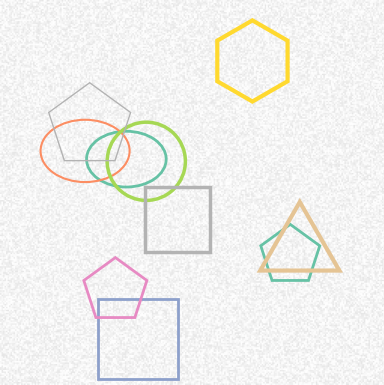[{"shape": "pentagon", "thickness": 2, "radius": 0.4, "center": [0.754, 0.337]}, {"shape": "oval", "thickness": 2, "radius": 0.52, "center": [0.328, 0.587]}, {"shape": "oval", "thickness": 1.5, "radius": 0.58, "center": [0.221, 0.608]}, {"shape": "square", "thickness": 2, "radius": 0.52, "center": [0.358, 0.119]}, {"shape": "pentagon", "thickness": 2, "radius": 0.43, "center": [0.3, 0.245]}, {"shape": "circle", "thickness": 2.5, "radius": 0.51, "center": [0.38, 0.581]}, {"shape": "hexagon", "thickness": 3, "radius": 0.53, "center": [0.656, 0.842]}, {"shape": "triangle", "thickness": 3, "radius": 0.59, "center": [0.779, 0.357]}, {"shape": "square", "thickness": 2.5, "radius": 0.42, "center": [0.461, 0.43]}, {"shape": "pentagon", "thickness": 1, "radius": 0.56, "center": [0.233, 0.673]}]